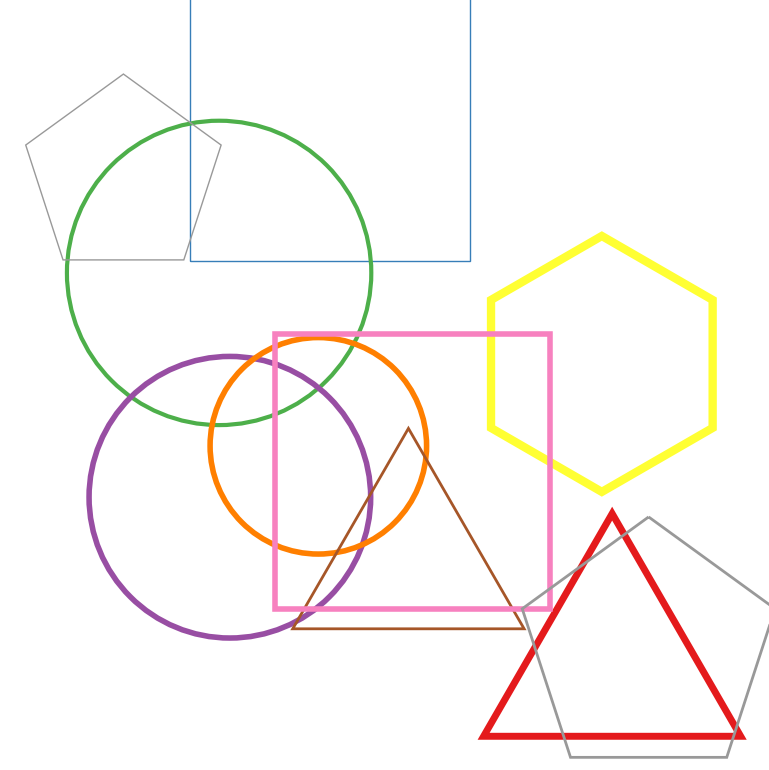[{"shape": "triangle", "thickness": 2.5, "radius": 0.96, "center": [0.795, 0.14]}, {"shape": "square", "thickness": 0.5, "radius": 0.91, "center": [0.429, 0.843]}, {"shape": "circle", "thickness": 1.5, "radius": 0.99, "center": [0.285, 0.646]}, {"shape": "circle", "thickness": 2, "radius": 0.91, "center": [0.299, 0.354]}, {"shape": "circle", "thickness": 2, "radius": 0.7, "center": [0.413, 0.421]}, {"shape": "hexagon", "thickness": 3, "radius": 0.83, "center": [0.782, 0.527]}, {"shape": "triangle", "thickness": 1, "radius": 0.87, "center": [0.53, 0.27]}, {"shape": "square", "thickness": 2, "radius": 0.9, "center": [0.536, 0.388]}, {"shape": "pentagon", "thickness": 0.5, "radius": 0.67, "center": [0.16, 0.77]}, {"shape": "pentagon", "thickness": 1, "radius": 0.86, "center": [0.842, 0.156]}]